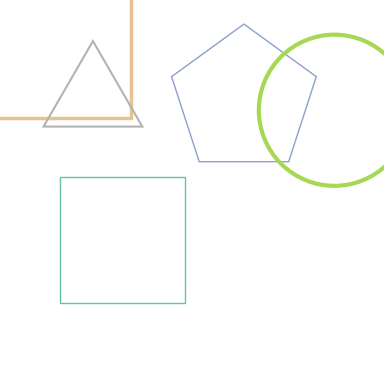[{"shape": "square", "thickness": 1, "radius": 0.81, "center": [0.318, 0.376]}, {"shape": "pentagon", "thickness": 1, "radius": 0.99, "center": [0.634, 0.74]}, {"shape": "circle", "thickness": 3, "radius": 0.98, "center": [0.869, 0.714]}, {"shape": "square", "thickness": 2.5, "radius": 0.95, "center": [0.151, 0.884]}, {"shape": "triangle", "thickness": 1.5, "radius": 0.74, "center": [0.241, 0.745]}]